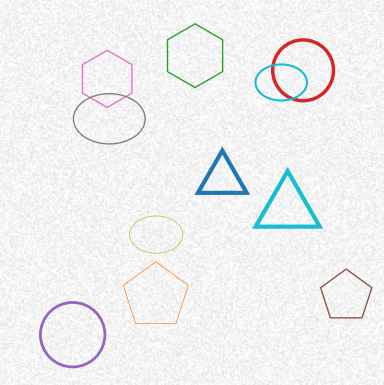[{"shape": "triangle", "thickness": 3, "radius": 0.37, "center": [0.577, 0.536]}, {"shape": "pentagon", "thickness": 0.5, "radius": 0.44, "center": [0.405, 0.231]}, {"shape": "hexagon", "thickness": 1, "radius": 0.41, "center": [0.507, 0.855]}, {"shape": "circle", "thickness": 2.5, "radius": 0.4, "center": [0.787, 0.817]}, {"shape": "circle", "thickness": 2, "radius": 0.42, "center": [0.189, 0.131]}, {"shape": "pentagon", "thickness": 1, "radius": 0.35, "center": [0.899, 0.231]}, {"shape": "hexagon", "thickness": 1, "radius": 0.37, "center": [0.278, 0.795]}, {"shape": "oval", "thickness": 1, "radius": 0.47, "center": [0.284, 0.691]}, {"shape": "oval", "thickness": 0.5, "radius": 0.35, "center": [0.406, 0.391]}, {"shape": "triangle", "thickness": 3, "radius": 0.48, "center": [0.747, 0.459]}, {"shape": "oval", "thickness": 1.5, "radius": 0.33, "center": [0.73, 0.786]}]